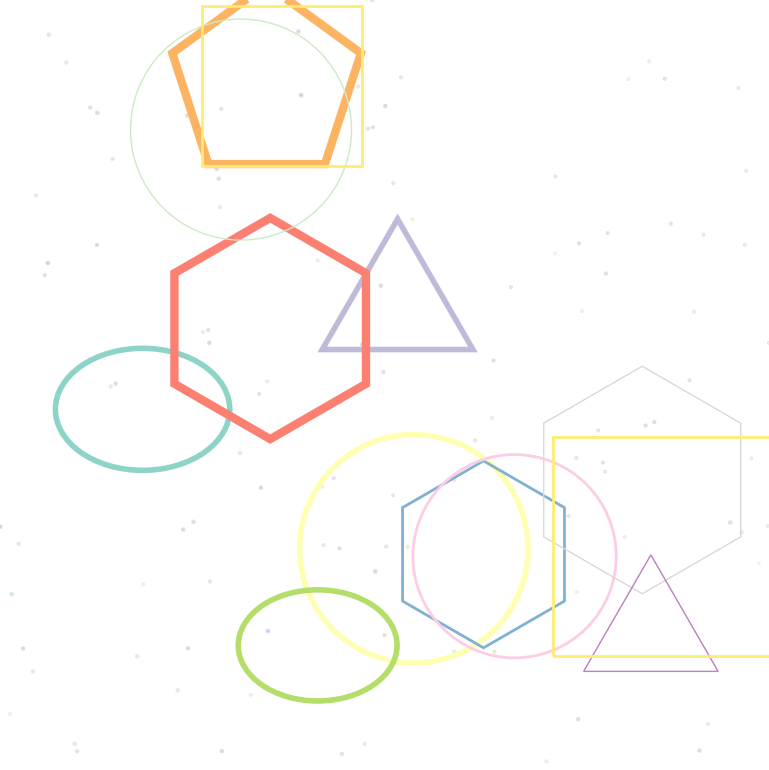[{"shape": "oval", "thickness": 2, "radius": 0.57, "center": [0.185, 0.468]}, {"shape": "circle", "thickness": 2, "radius": 0.74, "center": [0.537, 0.287]}, {"shape": "triangle", "thickness": 2, "radius": 0.57, "center": [0.516, 0.603]}, {"shape": "hexagon", "thickness": 3, "radius": 0.72, "center": [0.351, 0.573]}, {"shape": "hexagon", "thickness": 1, "radius": 0.61, "center": [0.628, 0.28]}, {"shape": "pentagon", "thickness": 3, "radius": 0.64, "center": [0.346, 0.891]}, {"shape": "oval", "thickness": 2, "radius": 0.52, "center": [0.413, 0.162]}, {"shape": "circle", "thickness": 1, "radius": 0.66, "center": [0.668, 0.278]}, {"shape": "hexagon", "thickness": 0.5, "radius": 0.74, "center": [0.834, 0.377]}, {"shape": "triangle", "thickness": 0.5, "radius": 0.5, "center": [0.845, 0.179]}, {"shape": "circle", "thickness": 0.5, "radius": 0.72, "center": [0.313, 0.832]}, {"shape": "square", "thickness": 1, "radius": 0.52, "center": [0.366, 0.888]}, {"shape": "square", "thickness": 1, "radius": 0.71, "center": [0.86, 0.29]}]